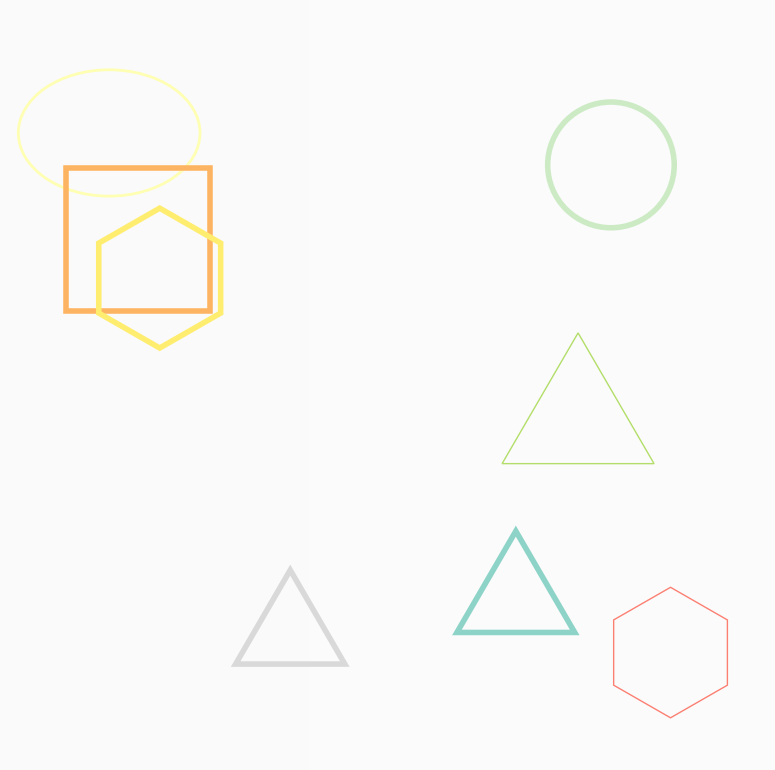[{"shape": "triangle", "thickness": 2, "radius": 0.44, "center": [0.666, 0.222]}, {"shape": "oval", "thickness": 1, "radius": 0.59, "center": [0.141, 0.827]}, {"shape": "hexagon", "thickness": 0.5, "radius": 0.42, "center": [0.865, 0.153]}, {"shape": "square", "thickness": 2, "radius": 0.46, "center": [0.178, 0.689]}, {"shape": "triangle", "thickness": 0.5, "radius": 0.57, "center": [0.746, 0.454]}, {"shape": "triangle", "thickness": 2, "radius": 0.41, "center": [0.374, 0.178]}, {"shape": "circle", "thickness": 2, "radius": 0.41, "center": [0.788, 0.786]}, {"shape": "hexagon", "thickness": 2, "radius": 0.45, "center": [0.206, 0.639]}]